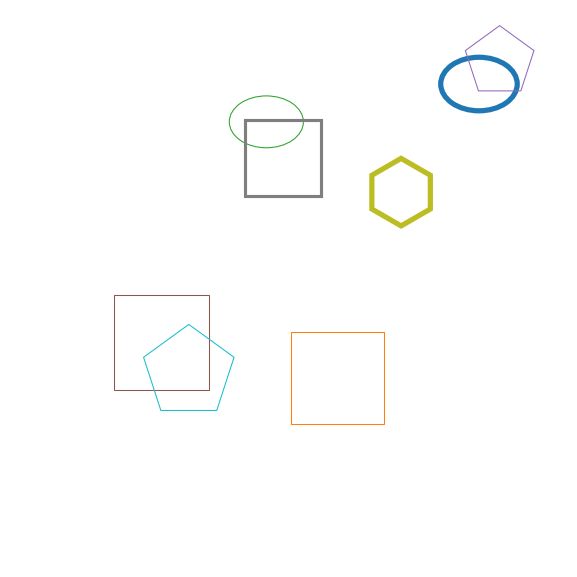[{"shape": "oval", "thickness": 2.5, "radius": 0.33, "center": [0.829, 0.854]}, {"shape": "square", "thickness": 0.5, "radius": 0.4, "center": [0.584, 0.345]}, {"shape": "oval", "thickness": 0.5, "radius": 0.32, "center": [0.461, 0.788]}, {"shape": "pentagon", "thickness": 0.5, "radius": 0.31, "center": [0.865, 0.892]}, {"shape": "square", "thickness": 0.5, "radius": 0.41, "center": [0.279, 0.406]}, {"shape": "square", "thickness": 1.5, "radius": 0.33, "center": [0.491, 0.726]}, {"shape": "hexagon", "thickness": 2.5, "radius": 0.29, "center": [0.695, 0.666]}, {"shape": "pentagon", "thickness": 0.5, "radius": 0.41, "center": [0.327, 0.355]}]